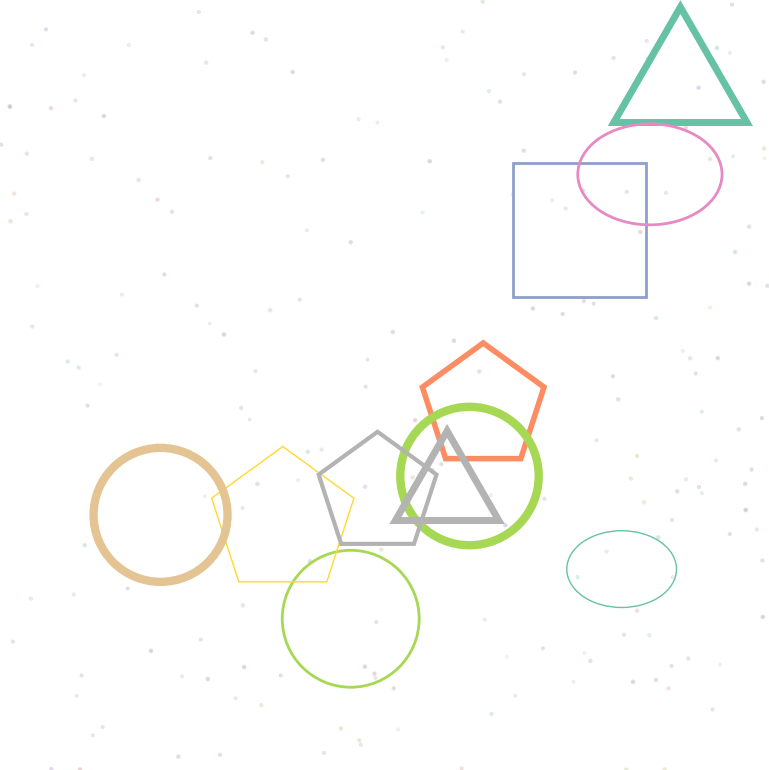[{"shape": "triangle", "thickness": 2.5, "radius": 0.5, "center": [0.884, 0.891]}, {"shape": "oval", "thickness": 0.5, "radius": 0.36, "center": [0.807, 0.261]}, {"shape": "pentagon", "thickness": 2, "radius": 0.42, "center": [0.628, 0.472]}, {"shape": "square", "thickness": 1, "radius": 0.43, "center": [0.752, 0.701]}, {"shape": "oval", "thickness": 1, "radius": 0.47, "center": [0.844, 0.774]}, {"shape": "circle", "thickness": 3, "radius": 0.45, "center": [0.61, 0.382]}, {"shape": "circle", "thickness": 1, "radius": 0.44, "center": [0.455, 0.196]}, {"shape": "pentagon", "thickness": 0.5, "radius": 0.49, "center": [0.367, 0.323]}, {"shape": "circle", "thickness": 3, "radius": 0.44, "center": [0.209, 0.331]}, {"shape": "pentagon", "thickness": 1.5, "radius": 0.4, "center": [0.49, 0.359]}, {"shape": "triangle", "thickness": 2.5, "radius": 0.39, "center": [0.581, 0.363]}]